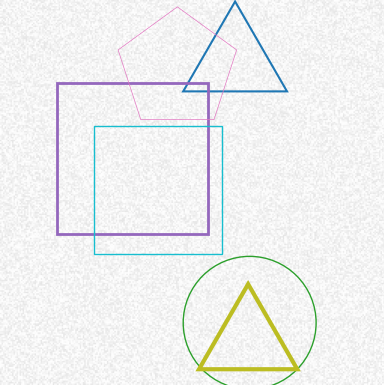[{"shape": "triangle", "thickness": 1.5, "radius": 0.78, "center": [0.611, 0.84]}, {"shape": "circle", "thickness": 1, "radius": 0.86, "center": [0.648, 0.162]}, {"shape": "square", "thickness": 2, "radius": 0.98, "center": [0.344, 0.588]}, {"shape": "pentagon", "thickness": 0.5, "radius": 0.81, "center": [0.461, 0.82]}, {"shape": "triangle", "thickness": 3, "radius": 0.74, "center": [0.644, 0.115]}, {"shape": "square", "thickness": 1, "radius": 0.83, "center": [0.41, 0.507]}]